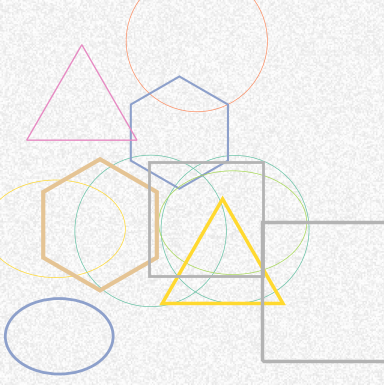[{"shape": "circle", "thickness": 0.5, "radius": 0.96, "center": [0.611, 0.404]}, {"shape": "circle", "thickness": 0.5, "radius": 0.98, "center": [0.391, 0.4]}, {"shape": "circle", "thickness": 0.5, "radius": 0.92, "center": [0.511, 0.893]}, {"shape": "oval", "thickness": 2, "radius": 0.7, "center": [0.154, 0.126]}, {"shape": "hexagon", "thickness": 1.5, "radius": 0.73, "center": [0.466, 0.656]}, {"shape": "triangle", "thickness": 1, "radius": 0.83, "center": [0.213, 0.719]}, {"shape": "oval", "thickness": 0.5, "radius": 0.96, "center": [0.604, 0.422]}, {"shape": "triangle", "thickness": 2.5, "radius": 0.91, "center": [0.578, 0.302]}, {"shape": "oval", "thickness": 0.5, "radius": 0.91, "center": [0.145, 0.406]}, {"shape": "hexagon", "thickness": 3, "radius": 0.85, "center": [0.26, 0.416]}, {"shape": "square", "thickness": 2, "radius": 0.74, "center": [0.535, 0.432]}, {"shape": "square", "thickness": 2.5, "radius": 0.91, "center": [0.861, 0.243]}]